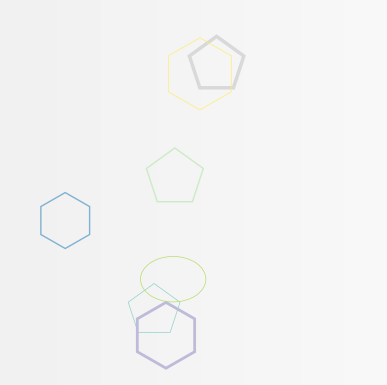[{"shape": "pentagon", "thickness": 0.5, "radius": 0.35, "center": [0.398, 0.193]}, {"shape": "hexagon", "thickness": 2, "radius": 0.43, "center": [0.428, 0.129]}, {"shape": "hexagon", "thickness": 1, "radius": 0.36, "center": [0.168, 0.427]}, {"shape": "oval", "thickness": 0.5, "radius": 0.42, "center": [0.447, 0.275]}, {"shape": "pentagon", "thickness": 2.5, "radius": 0.37, "center": [0.559, 0.832]}, {"shape": "pentagon", "thickness": 1, "radius": 0.39, "center": [0.451, 0.539]}, {"shape": "hexagon", "thickness": 0.5, "radius": 0.47, "center": [0.516, 0.808]}]